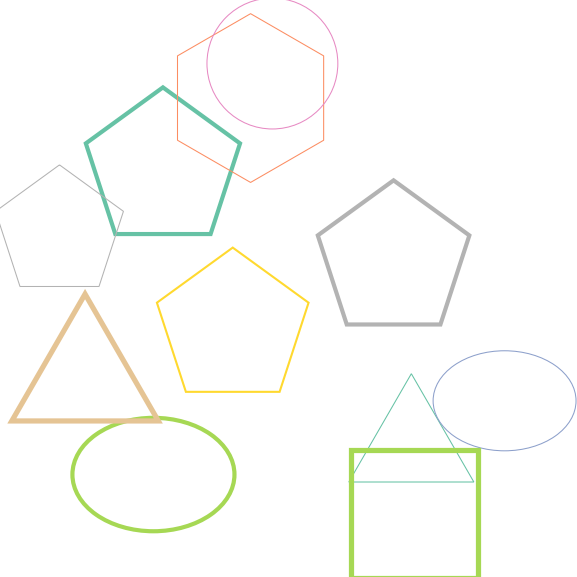[{"shape": "triangle", "thickness": 0.5, "radius": 0.63, "center": [0.712, 0.227]}, {"shape": "pentagon", "thickness": 2, "radius": 0.7, "center": [0.282, 0.707]}, {"shape": "hexagon", "thickness": 0.5, "radius": 0.73, "center": [0.434, 0.829]}, {"shape": "oval", "thickness": 0.5, "radius": 0.62, "center": [0.874, 0.305]}, {"shape": "circle", "thickness": 0.5, "radius": 0.57, "center": [0.472, 0.889]}, {"shape": "square", "thickness": 2.5, "radius": 0.55, "center": [0.718, 0.109]}, {"shape": "oval", "thickness": 2, "radius": 0.7, "center": [0.266, 0.177]}, {"shape": "pentagon", "thickness": 1, "radius": 0.69, "center": [0.403, 0.432]}, {"shape": "triangle", "thickness": 2.5, "radius": 0.73, "center": [0.147, 0.343]}, {"shape": "pentagon", "thickness": 2, "radius": 0.69, "center": [0.682, 0.549]}, {"shape": "pentagon", "thickness": 0.5, "radius": 0.58, "center": [0.103, 0.597]}]